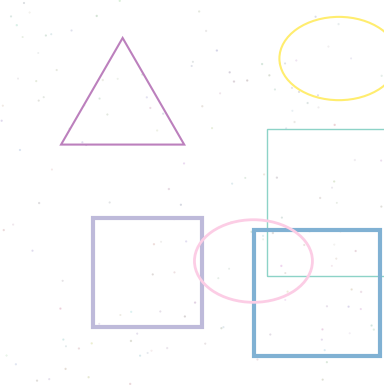[{"shape": "square", "thickness": 1, "radius": 0.96, "center": [0.886, 0.474]}, {"shape": "square", "thickness": 3, "radius": 0.71, "center": [0.384, 0.293]}, {"shape": "square", "thickness": 3, "radius": 0.82, "center": [0.823, 0.24]}, {"shape": "oval", "thickness": 2, "radius": 0.77, "center": [0.658, 0.322]}, {"shape": "triangle", "thickness": 1.5, "radius": 0.92, "center": [0.319, 0.717]}, {"shape": "oval", "thickness": 1.5, "radius": 0.77, "center": [0.88, 0.848]}]